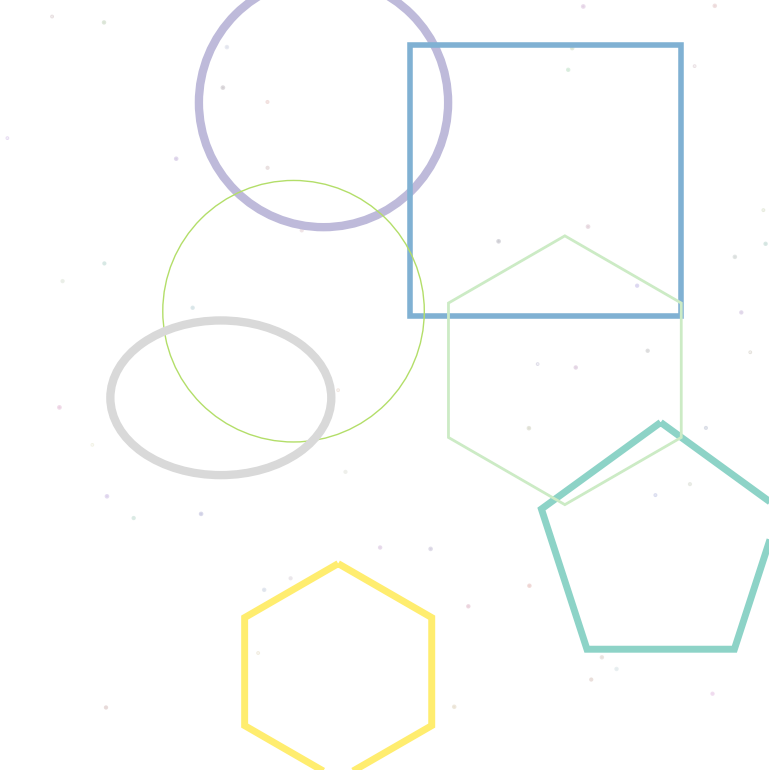[{"shape": "pentagon", "thickness": 2.5, "radius": 0.81, "center": [0.858, 0.289]}, {"shape": "circle", "thickness": 3, "radius": 0.81, "center": [0.42, 0.867]}, {"shape": "square", "thickness": 2, "radius": 0.88, "center": [0.709, 0.766]}, {"shape": "circle", "thickness": 0.5, "radius": 0.85, "center": [0.381, 0.596]}, {"shape": "oval", "thickness": 3, "radius": 0.72, "center": [0.287, 0.483]}, {"shape": "hexagon", "thickness": 1, "radius": 0.87, "center": [0.734, 0.519]}, {"shape": "hexagon", "thickness": 2.5, "radius": 0.7, "center": [0.439, 0.128]}]